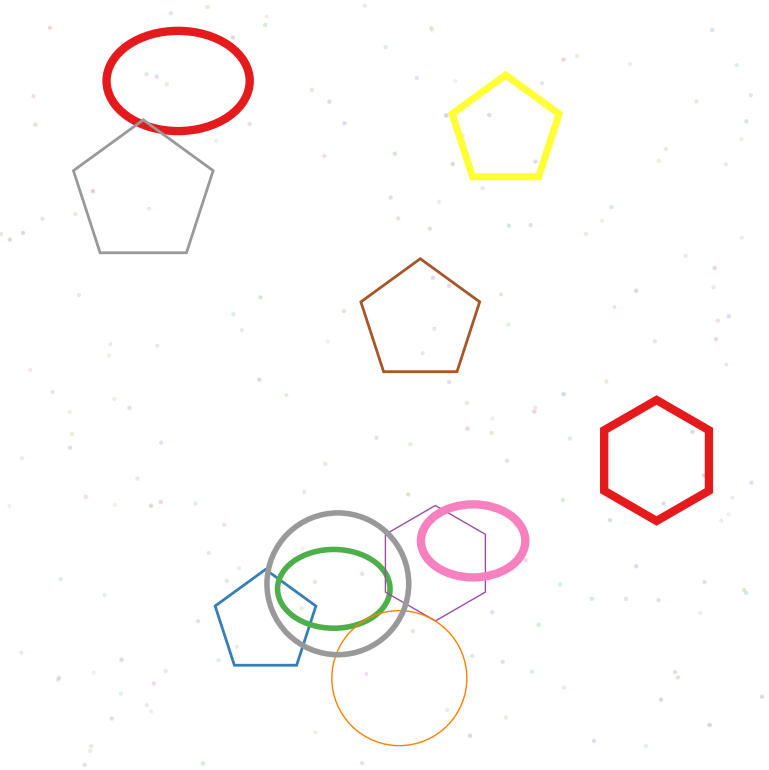[{"shape": "oval", "thickness": 3, "radius": 0.46, "center": [0.231, 0.895]}, {"shape": "hexagon", "thickness": 3, "radius": 0.39, "center": [0.853, 0.402]}, {"shape": "pentagon", "thickness": 1, "radius": 0.34, "center": [0.345, 0.192]}, {"shape": "oval", "thickness": 2, "radius": 0.37, "center": [0.433, 0.235]}, {"shape": "hexagon", "thickness": 0.5, "radius": 0.37, "center": [0.565, 0.269]}, {"shape": "circle", "thickness": 0.5, "radius": 0.44, "center": [0.519, 0.119]}, {"shape": "pentagon", "thickness": 2.5, "radius": 0.37, "center": [0.657, 0.829]}, {"shape": "pentagon", "thickness": 1, "radius": 0.41, "center": [0.546, 0.583]}, {"shape": "oval", "thickness": 3, "radius": 0.34, "center": [0.614, 0.298]}, {"shape": "pentagon", "thickness": 1, "radius": 0.48, "center": [0.186, 0.749]}, {"shape": "circle", "thickness": 2, "radius": 0.46, "center": [0.439, 0.242]}]